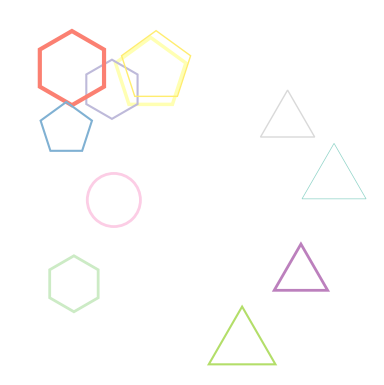[{"shape": "triangle", "thickness": 0.5, "radius": 0.48, "center": [0.868, 0.532]}, {"shape": "pentagon", "thickness": 2.5, "radius": 0.48, "center": [0.391, 0.807]}, {"shape": "hexagon", "thickness": 1.5, "radius": 0.38, "center": [0.291, 0.768]}, {"shape": "hexagon", "thickness": 3, "radius": 0.48, "center": [0.187, 0.823]}, {"shape": "pentagon", "thickness": 1.5, "radius": 0.35, "center": [0.172, 0.665]}, {"shape": "triangle", "thickness": 1.5, "radius": 0.5, "center": [0.629, 0.104]}, {"shape": "circle", "thickness": 2, "radius": 0.35, "center": [0.296, 0.481]}, {"shape": "triangle", "thickness": 1, "radius": 0.41, "center": [0.747, 0.685]}, {"shape": "triangle", "thickness": 2, "radius": 0.4, "center": [0.782, 0.286]}, {"shape": "hexagon", "thickness": 2, "radius": 0.36, "center": [0.192, 0.263]}, {"shape": "pentagon", "thickness": 1, "radius": 0.47, "center": [0.405, 0.826]}]